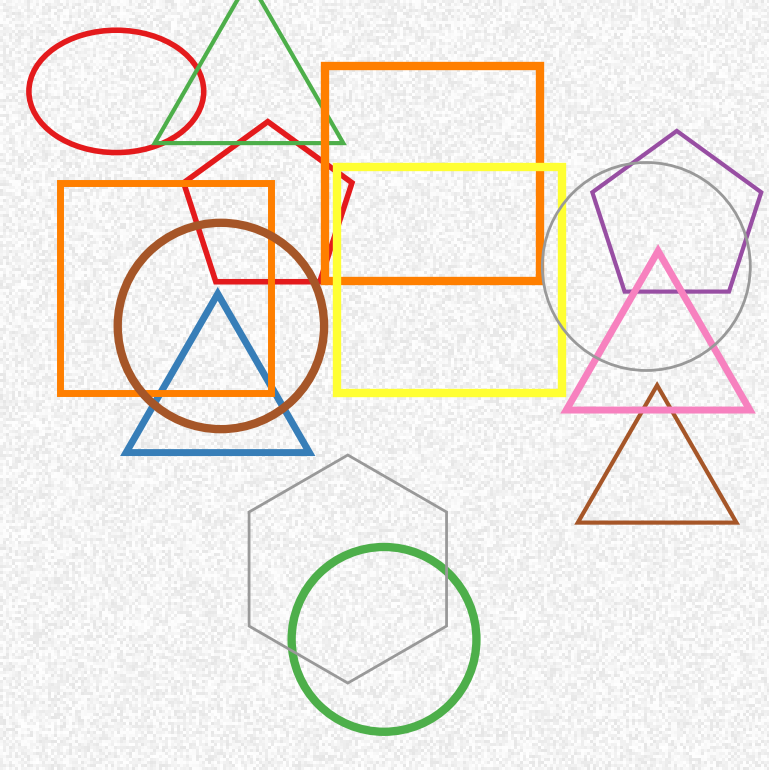[{"shape": "pentagon", "thickness": 2, "radius": 0.57, "center": [0.348, 0.727]}, {"shape": "oval", "thickness": 2, "radius": 0.57, "center": [0.151, 0.881]}, {"shape": "triangle", "thickness": 2.5, "radius": 0.69, "center": [0.283, 0.481]}, {"shape": "triangle", "thickness": 1.5, "radius": 0.71, "center": [0.323, 0.885]}, {"shape": "circle", "thickness": 3, "radius": 0.6, "center": [0.499, 0.17]}, {"shape": "pentagon", "thickness": 1.5, "radius": 0.58, "center": [0.879, 0.715]}, {"shape": "square", "thickness": 2.5, "radius": 0.68, "center": [0.215, 0.626]}, {"shape": "square", "thickness": 3, "radius": 0.7, "center": [0.562, 0.775]}, {"shape": "square", "thickness": 3, "radius": 0.73, "center": [0.584, 0.637]}, {"shape": "circle", "thickness": 3, "radius": 0.67, "center": [0.287, 0.577]}, {"shape": "triangle", "thickness": 1.5, "radius": 0.59, "center": [0.853, 0.381]}, {"shape": "triangle", "thickness": 2.5, "radius": 0.69, "center": [0.855, 0.536]}, {"shape": "circle", "thickness": 1, "radius": 0.68, "center": [0.839, 0.654]}, {"shape": "hexagon", "thickness": 1, "radius": 0.74, "center": [0.452, 0.261]}]